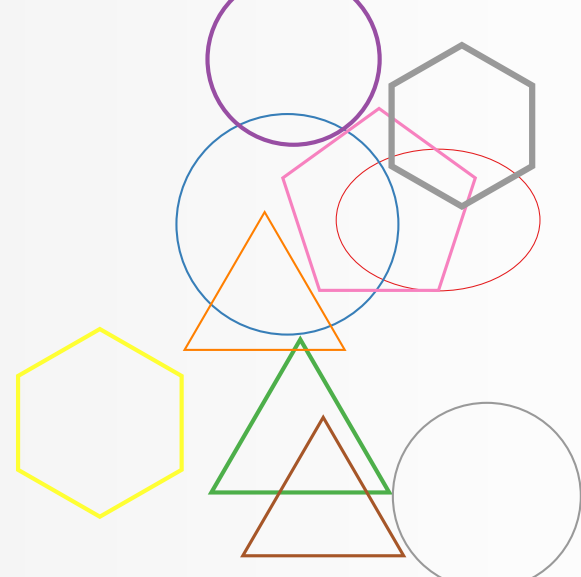[{"shape": "oval", "thickness": 0.5, "radius": 0.88, "center": [0.754, 0.618]}, {"shape": "circle", "thickness": 1, "radius": 0.95, "center": [0.494, 0.611]}, {"shape": "triangle", "thickness": 2, "radius": 0.88, "center": [0.517, 0.235]}, {"shape": "circle", "thickness": 2, "radius": 0.74, "center": [0.505, 0.897]}, {"shape": "triangle", "thickness": 1, "radius": 0.8, "center": [0.455, 0.473]}, {"shape": "hexagon", "thickness": 2, "radius": 0.81, "center": [0.172, 0.267]}, {"shape": "triangle", "thickness": 1.5, "radius": 0.8, "center": [0.556, 0.117]}, {"shape": "pentagon", "thickness": 1.5, "radius": 0.87, "center": [0.652, 0.637]}, {"shape": "circle", "thickness": 1, "radius": 0.81, "center": [0.838, 0.14]}, {"shape": "hexagon", "thickness": 3, "radius": 0.7, "center": [0.795, 0.781]}]